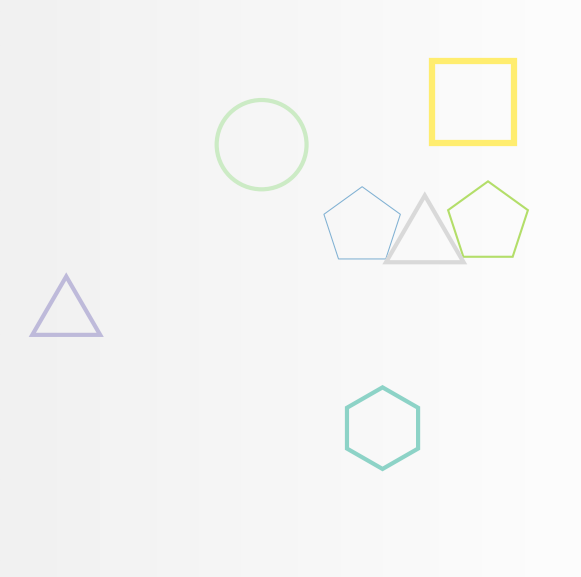[{"shape": "hexagon", "thickness": 2, "radius": 0.35, "center": [0.658, 0.258]}, {"shape": "triangle", "thickness": 2, "radius": 0.34, "center": [0.114, 0.453]}, {"shape": "pentagon", "thickness": 0.5, "radius": 0.35, "center": [0.623, 0.607]}, {"shape": "pentagon", "thickness": 1, "radius": 0.36, "center": [0.84, 0.613]}, {"shape": "triangle", "thickness": 2, "radius": 0.39, "center": [0.731, 0.584]}, {"shape": "circle", "thickness": 2, "radius": 0.39, "center": [0.45, 0.749]}, {"shape": "square", "thickness": 3, "radius": 0.35, "center": [0.814, 0.823]}]